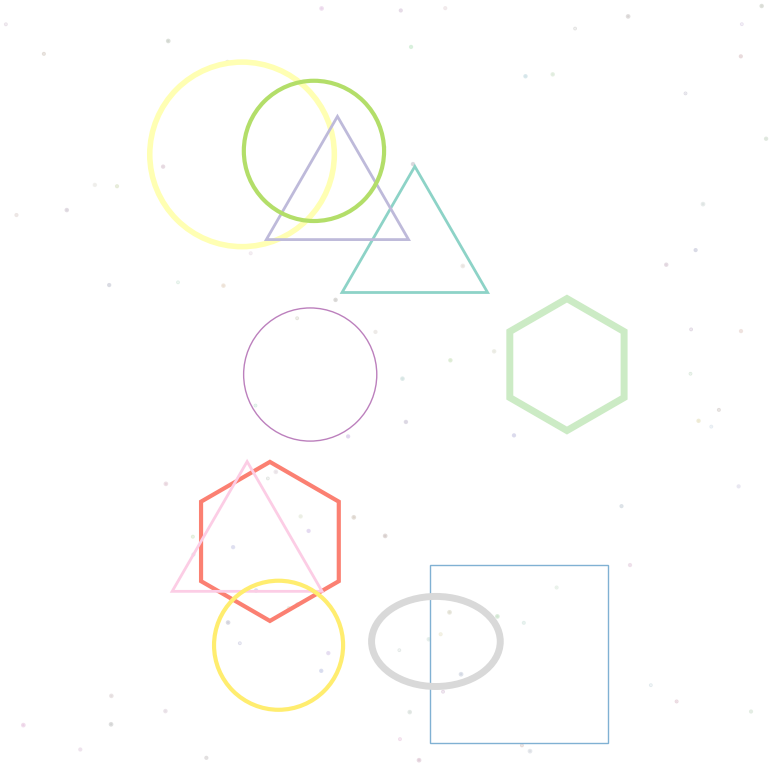[{"shape": "triangle", "thickness": 1, "radius": 0.55, "center": [0.539, 0.675]}, {"shape": "circle", "thickness": 2, "radius": 0.6, "center": [0.314, 0.8]}, {"shape": "triangle", "thickness": 1, "radius": 0.53, "center": [0.438, 0.742]}, {"shape": "hexagon", "thickness": 1.5, "radius": 0.52, "center": [0.351, 0.297]}, {"shape": "square", "thickness": 0.5, "radius": 0.58, "center": [0.674, 0.15]}, {"shape": "circle", "thickness": 1.5, "radius": 0.46, "center": [0.408, 0.804]}, {"shape": "triangle", "thickness": 1, "radius": 0.56, "center": [0.321, 0.288]}, {"shape": "oval", "thickness": 2.5, "radius": 0.42, "center": [0.566, 0.167]}, {"shape": "circle", "thickness": 0.5, "radius": 0.43, "center": [0.403, 0.514]}, {"shape": "hexagon", "thickness": 2.5, "radius": 0.43, "center": [0.736, 0.527]}, {"shape": "circle", "thickness": 1.5, "radius": 0.42, "center": [0.362, 0.162]}]